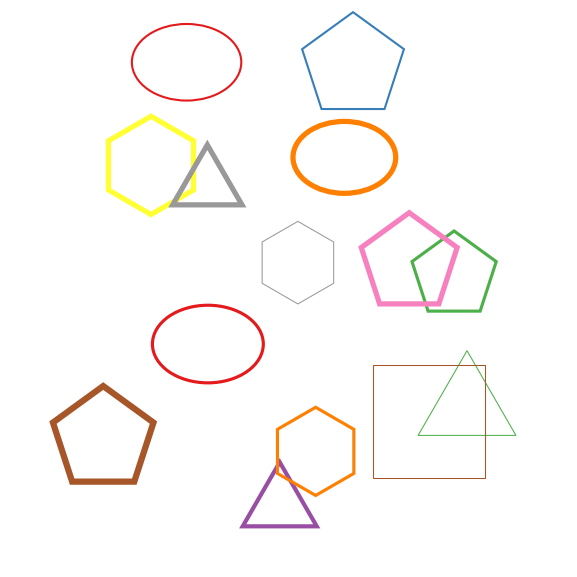[{"shape": "oval", "thickness": 1.5, "radius": 0.48, "center": [0.36, 0.403]}, {"shape": "oval", "thickness": 1, "radius": 0.47, "center": [0.323, 0.891]}, {"shape": "pentagon", "thickness": 1, "radius": 0.46, "center": [0.611, 0.885]}, {"shape": "pentagon", "thickness": 1.5, "radius": 0.38, "center": [0.786, 0.522]}, {"shape": "triangle", "thickness": 0.5, "radius": 0.49, "center": [0.809, 0.294]}, {"shape": "triangle", "thickness": 2, "radius": 0.37, "center": [0.484, 0.125]}, {"shape": "hexagon", "thickness": 1.5, "radius": 0.38, "center": [0.547, 0.218]}, {"shape": "oval", "thickness": 2.5, "radius": 0.44, "center": [0.596, 0.727]}, {"shape": "hexagon", "thickness": 2.5, "radius": 0.43, "center": [0.261, 0.713]}, {"shape": "square", "thickness": 0.5, "radius": 0.49, "center": [0.743, 0.269]}, {"shape": "pentagon", "thickness": 3, "radius": 0.46, "center": [0.179, 0.239]}, {"shape": "pentagon", "thickness": 2.5, "radius": 0.44, "center": [0.709, 0.544]}, {"shape": "hexagon", "thickness": 0.5, "radius": 0.36, "center": [0.516, 0.544]}, {"shape": "triangle", "thickness": 2.5, "radius": 0.35, "center": [0.359, 0.679]}]